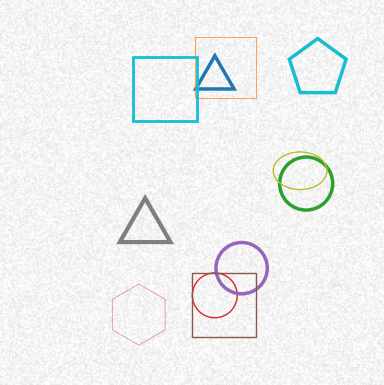[{"shape": "triangle", "thickness": 2.5, "radius": 0.29, "center": [0.558, 0.798]}, {"shape": "square", "thickness": 0.5, "radius": 0.4, "center": [0.586, 0.824]}, {"shape": "circle", "thickness": 2.5, "radius": 0.34, "center": [0.795, 0.523]}, {"shape": "circle", "thickness": 1, "radius": 0.29, "center": [0.558, 0.233]}, {"shape": "circle", "thickness": 2.5, "radius": 0.33, "center": [0.628, 0.303]}, {"shape": "square", "thickness": 1, "radius": 0.41, "center": [0.582, 0.208]}, {"shape": "hexagon", "thickness": 0.5, "radius": 0.4, "center": [0.36, 0.183]}, {"shape": "triangle", "thickness": 3, "radius": 0.38, "center": [0.377, 0.409]}, {"shape": "oval", "thickness": 1, "radius": 0.35, "center": [0.779, 0.556]}, {"shape": "pentagon", "thickness": 2.5, "radius": 0.39, "center": [0.825, 0.822]}, {"shape": "square", "thickness": 2, "radius": 0.41, "center": [0.428, 0.768]}]